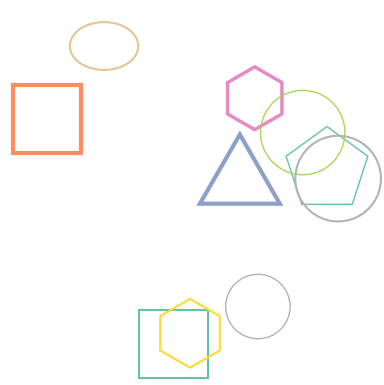[{"shape": "pentagon", "thickness": 1, "radius": 0.56, "center": [0.849, 0.56]}, {"shape": "square", "thickness": 1.5, "radius": 0.44, "center": [0.451, 0.106]}, {"shape": "square", "thickness": 3, "radius": 0.44, "center": [0.122, 0.691]}, {"shape": "triangle", "thickness": 3, "radius": 0.6, "center": [0.623, 0.531]}, {"shape": "hexagon", "thickness": 2.5, "radius": 0.41, "center": [0.662, 0.745]}, {"shape": "circle", "thickness": 1, "radius": 0.55, "center": [0.786, 0.656]}, {"shape": "hexagon", "thickness": 1.5, "radius": 0.45, "center": [0.494, 0.134]}, {"shape": "oval", "thickness": 1.5, "radius": 0.44, "center": [0.27, 0.88]}, {"shape": "circle", "thickness": 1, "radius": 0.42, "center": [0.67, 0.204]}, {"shape": "circle", "thickness": 1.5, "radius": 0.56, "center": [0.878, 0.536]}]